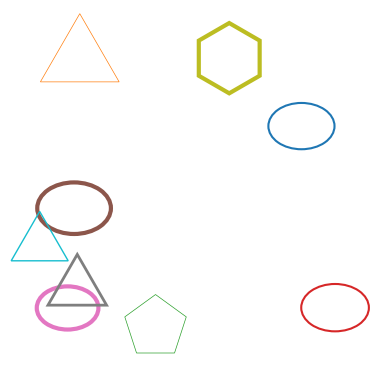[{"shape": "oval", "thickness": 1.5, "radius": 0.43, "center": [0.783, 0.672]}, {"shape": "triangle", "thickness": 0.5, "radius": 0.59, "center": [0.207, 0.846]}, {"shape": "pentagon", "thickness": 0.5, "radius": 0.42, "center": [0.404, 0.151]}, {"shape": "oval", "thickness": 1.5, "radius": 0.44, "center": [0.87, 0.201]}, {"shape": "oval", "thickness": 3, "radius": 0.48, "center": [0.192, 0.459]}, {"shape": "oval", "thickness": 3, "radius": 0.4, "center": [0.176, 0.2]}, {"shape": "triangle", "thickness": 2, "radius": 0.44, "center": [0.201, 0.251]}, {"shape": "hexagon", "thickness": 3, "radius": 0.46, "center": [0.595, 0.849]}, {"shape": "triangle", "thickness": 1, "radius": 0.43, "center": [0.103, 0.365]}]